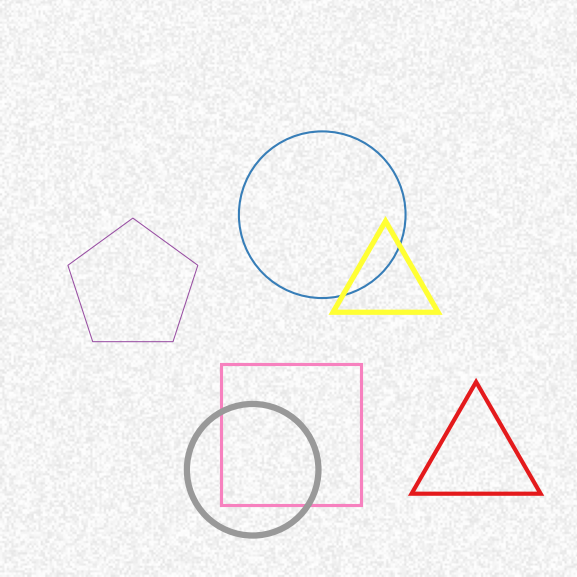[{"shape": "triangle", "thickness": 2, "radius": 0.65, "center": [0.824, 0.209]}, {"shape": "circle", "thickness": 1, "radius": 0.72, "center": [0.558, 0.627]}, {"shape": "pentagon", "thickness": 0.5, "radius": 0.59, "center": [0.23, 0.503]}, {"shape": "triangle", "thickness": 2.5, "radius": 0.53, "center": [0.668, 0.511]}, {"shape": "square", "thickness": 1.5, "radius": 0.61, "center": [0.504, 0.247]}, {"shape": "circle", "thickness": 3, "radius": 0.57, "center": [0.438, 0.186]}]